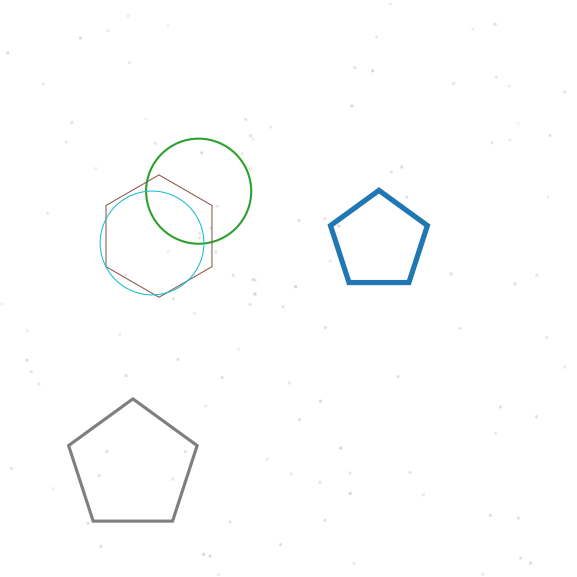[{"shape": "pentagon", "thickness": 2.5, "radius": 0.44, "center": [0.656, 0.581]}, {"shape": "circle", "thickness": 1, "radius": 0.46, "center": [0.344, 0.668]}, {"shape": "hexagon", "thickness": 0.5, "radius": 0.53, "center": [0.275, 0.59]}, {"shape": "pentagon", "thickness": 1.5, "radius": 0.59, "center": [0.23, 0.191]}, {"shape": "circle", "thickness": 0.5, "radius": 0.45, "center": [0.263, 0.578]}]